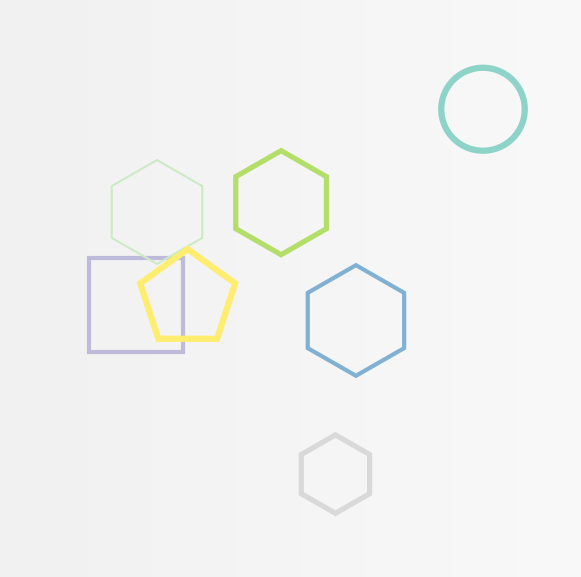[{"shape": "circle", "thickness": 3, "radius": 0.36, "center": [0.831, 0.81]}, {"shape": "square", "thickness": 2, "radius": 0.4, "center": [0.234, 0.471]}, {"shape": "hexagon", "thickness": 2, "radius": 0.48, "center": [0.612, 0.444]}, {"shape": "hexagon", "thickness": 2.5, "radius": 0.45, "center": [0.484, 0.648]}, {"shape": "hexagon", "thickness": 2.5, "radius": 0.34, "center": [0.577, 0.178]}, {"shape": "hexagon", "thickness": 1, "radius": 0.45, "center": [0.27, 0.632]}, {"shape": "pentagon", "thickness": 3, "radius": 0.43, "center": [0.323, 0.482]}]